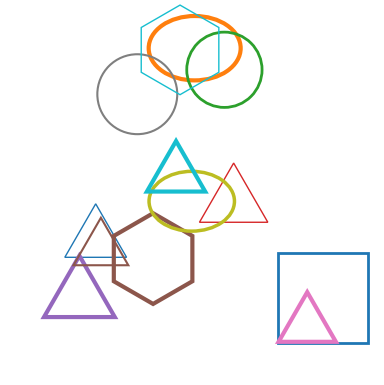[{"shape": "triangle", "thickness": 1, "radius": 0.46, "center": [0.249, 0.378]}, {"shape": "square", "thickness": 2, "radius": 0.58, "center": [0.838, 0.225]}, {"shape": "oval", "thickness": 3, "radius": 0.6, "center": [0.506, 0.875]}, {"shape": "circle", "thickness": 2, "radius": 0.49, "center": [0.583, 0.819]}, {"shape": "triangle", "thickness": 1, "radius": 0.51, "center": [0.607, 0.474]}, {"shape": "triangle", "thickness": 3, "radius": 0.53, "center": [0.206, 0.23]}, {"shape": "hexagon", "thickness": 3, "radius": 0.59, "center": [0.398, 0.328]}, {"shape": "triangle", "thickness": 1.5, "radius": 0.41, "center": [0.262, 0.352]}, {"shape": "triangle", "thickness": 3, "radius": 0.43, "center": [0.798, 0.155]}, {"shape": "circle", "thickness": 1.5, "radius": 0.52, "center": [0.357, 0.755]}, {"shape": "oval", "thickness": 2.5, "radius": 0.55, "center": [0.498, 0.477]}, {"shape": "triangle", "thickness": 3, "radius": 0.44, "center": [0.457, 0.546]}, {"shape": "hexagon", "thickness": 1, "radius": 0.58, "center": [0.468, 0.87]}]